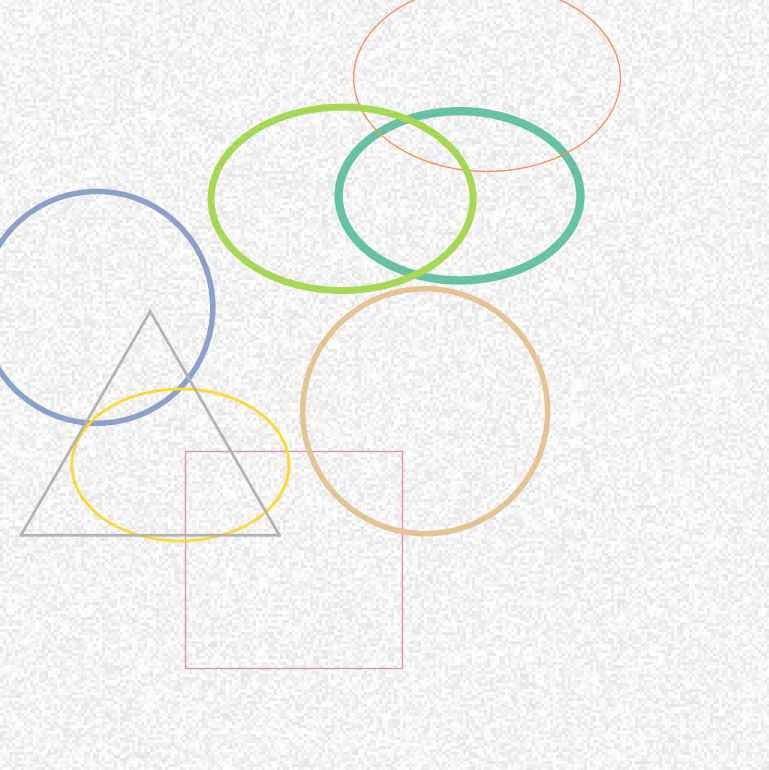[{"shape": "oval", "thickness": 3, "radius": 0.79, "center": [0.597, 0.746]}, {"shape": "oval", "thickness": 0.5, "radius": 0.87, "center": [0.633, 0.899]}, {"shape": "circle", "thickness": 2, "radius": 0.75, "center": [0.126, 0.601]}, {"shape": "square", "thickness": 0.5, "radius": 0.71, "center": [0.381, 0.273]}, {"shape": "oval", "thickness": 2.5, "radius": 0.85, "center": [0.444, 0.742]}, {"shape": "oval", "thickness": 1, "radius": 0.7, "center": [0.234, 0.396]}, {"shape": "circle", "thickness": 2, "radius": 0.8, "center": [0.552, 0.466]}, {"shape": "triangle", "thickness": 1, "radius": 0.97, "center": [0.195, 0.402]}]